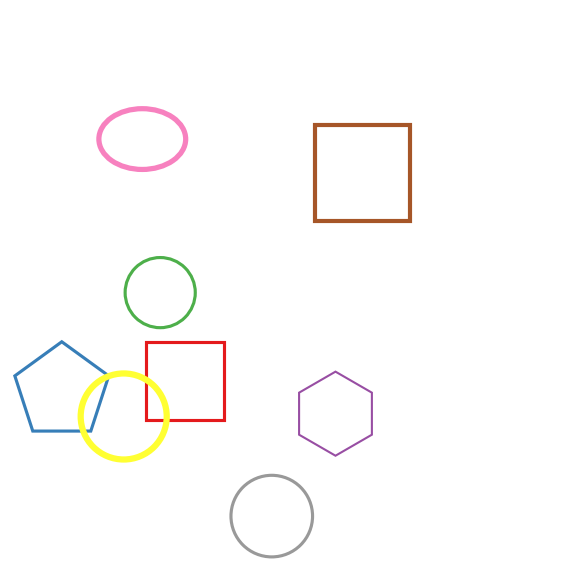[{"shape": "square", "thickness": 1.5, "radius": 0.34, "center": [0.32, 0.34]}, {"shape": "pentagon", "thickness": 1.5, "radius": 0.43, "center": [0.107, 0.322]}, {"shape": "circle", "thickness": 1.5, "radius": 0.3, "center": [0.277, 0.492]}, {"shape": "hexagon", "thickness": 1, "radius": 0.36, "center": [0.581, 0.283]}, {"shape": "circle", "thickness": 3, "radius": 0.37, "center": [0.214, 0.278]}, {"shape": "square", "thickness": 2, "radius": 0.41, "center": [0.628, 0.7]}, {"shape": "oval", "thickness": 2.5, "radius": 0.38, "center": [0.246, 0.758]}, {"shape": "circle", "thickness": 1.5, "radius": 0.35, "center": [0.471, 0.105]}]